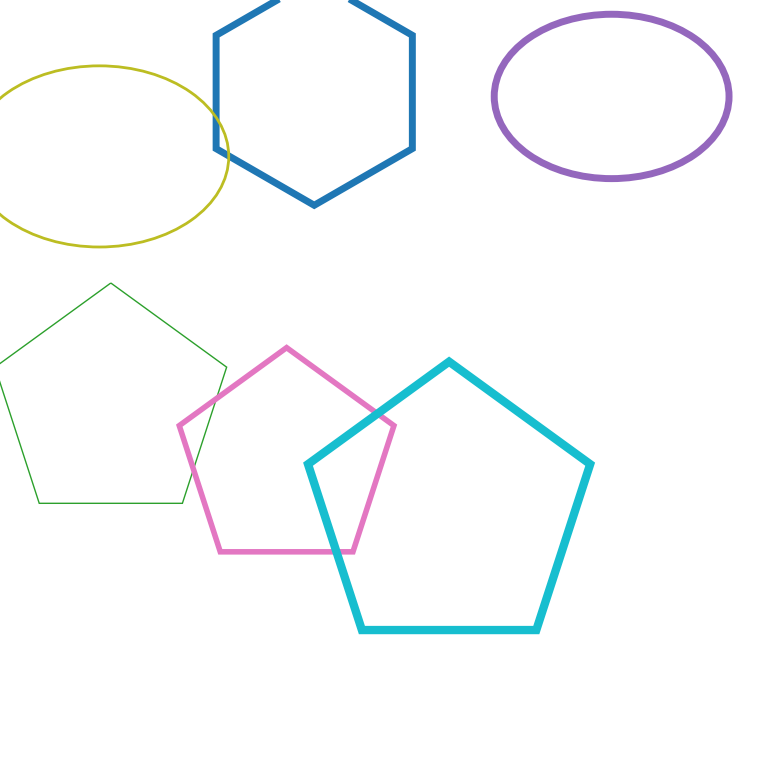[{"shape": "hexagon", "thickness": 2.5, "radius": 0.74, "center": [0.408, 0.881]}, {"shape": "pentagon", "thickness": 0.5, "radius": 0.79, "center": [0.144, 0.474]}, {"shape": "oval", "thickness": 2.5, "radius": 0.76, "center": [0.794, 0.875]}, {"shape": "pentagon", "thickness": 2, "radius": 0.73, "center": [0.372, 0.402]}, {"shape": "oval", "thickness": 1, "radius": 0.84, "center": [0.129, 0.797]}, {"shape": "pentagon", "thickness": 3, "radius": 0.96, "center": [0.583, 0.338]}]